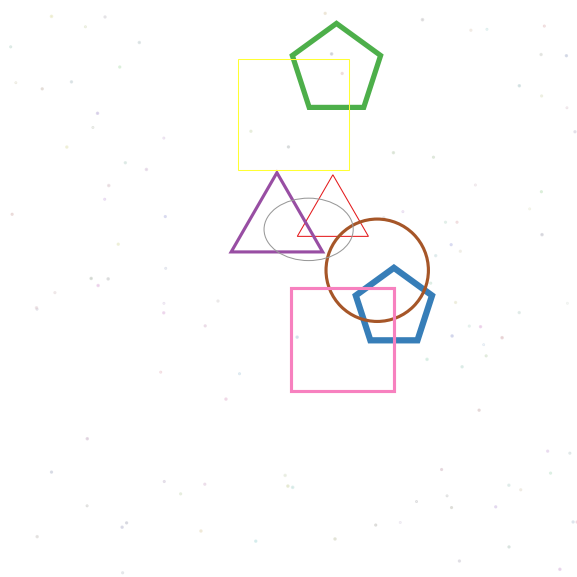[{"shape": "triangle", "thickness": 0.5, "radius": 0.36, "center": [0.576, 0.625]}, {"shape": "pentagon", "thickness": 3, "radius": 0.35, "center": [0.682, 0.466]}, {"shape": "pentagon", "thickness": 2.5, "radius": 0.4, "center": [0.583, 0.878]}, {"shape": "triangle", "thickness": 1.5, "radius": 0.46, "center": [0.48, 0.609]}, {"shape": "square", "thickness": 0.5, "radius": 0.48, "center": [0.509, 0.8]}, {"shape": "circle", "thickness": 1.5, "radius": 0.44, "center": [0.653, 0.531]}, {"shape": "square", "thickness": 1.5, "radius": 0.44, "center": [0.593, 0.411]}, {"shape": "oval", "thickness": 0.5, "radius": 0.39, "center": [0.534, 0.602]}]